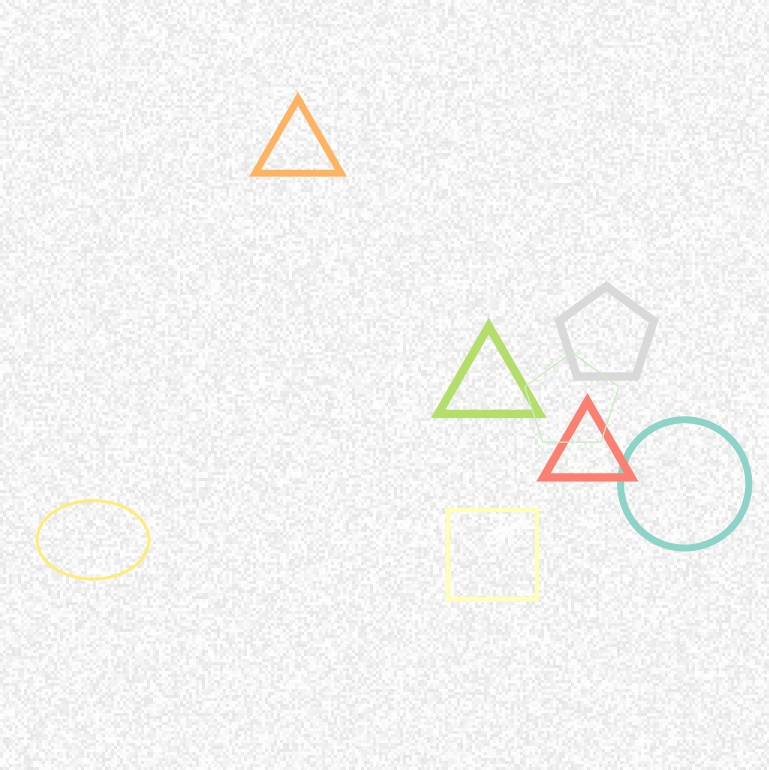[{"shape": "circle", "thickness": 2.5, "radius": 0.42, "center": [0.889, 0.372]}, {"shape": "square", "thickness": 1.5, "radius": 0.29, "center": [0.639, 0.28]}, {"shape": "triangle", "thickness": 3, "radius": 0.33, "center": [0.763, 0.413]}, {"shape": "triangle", "thickness": 2.5, "radius": 0.32, "center": [0.387, 0.807]}, {"shape": "triangle", "thickness": 3, "radius": 0.38, "center": [0.635, 0.5]}, {"shape": "pentagon", "thickness": 3, "radius": 0.32, "center": [0.788, 0.563]}, {"shape": "pentagon", "thickness": 0.5, "radius": 0.32, "center": [0.743, 0.478]}, {"shape": "oval", "thickness": 1, "radius": 0.36, "center": [0.121, 0.299]}]